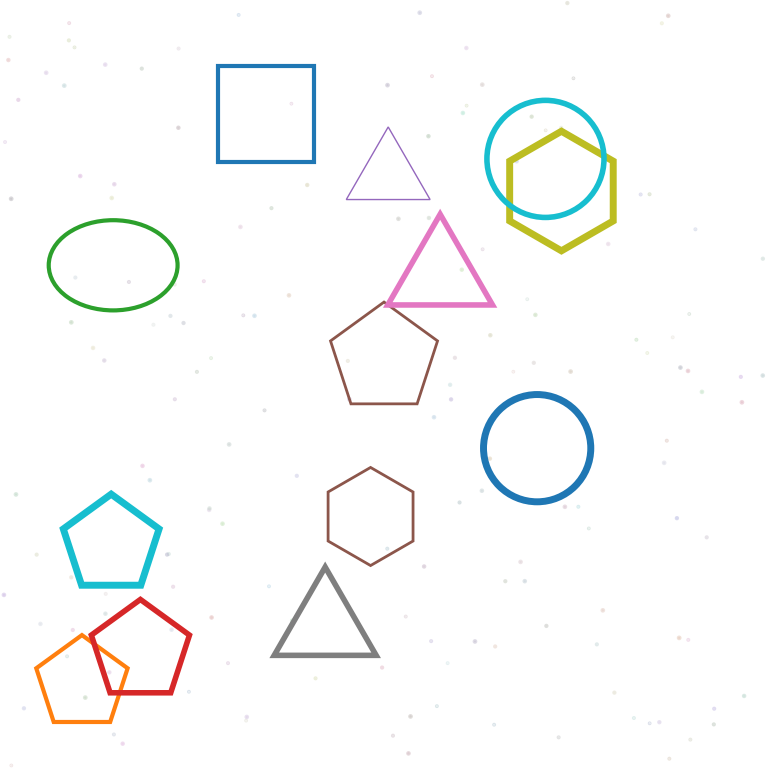[{"shape": "circle", "thickness": 2.5, "radius": 0.35, "center": [0.698, 0.418]}, {"shape": "square", "thickness": 1.5, "radius": 0.31, "center": [0.346, 0.852]}, {"shape": "pentagon", "thickness": 1.5, "radius": 0.31, "center": [0.106, 0.113]}, {"shape": "oval", "thickness": 1.5, "radius": 0.42, "center": [0.147, 0.655]}, {"shape": "pentagon", "thickness": 2, "radius": 0.33, "center": [0.182, 0.154]}, {"shape": "triangle", "thickness": 0.5, "radius": 0.31, "center": [0.504, 0.772]}, {"shape": "pentagon", "thickness": 1, "radius": 0.37, "center": [0.499, 0.535]}, {"shape": "hexagon", "thickness": 1, "radius": 0.32, "center": [0.481, 0.329]}, {"shape": "triangle", "thickness": 2, "radius": 0.39, "center": [0.572, 0.643]}, {"shape": "triangle", "thickness": 2, "radius": 0.38, "center": [0.422, 0.187]}, {"shape": "hexagon", "thickness": 2.5, "radius": 0.39, "center": [0.729, 0.752]}, {"shape": "circle", "thickness": 2, "radius": 0.38, "center": [0.708, 0.794]}, {"shape": "pentagon", "thickness": 2.5, "radius": 0.33, "center": [0.144, 0.293]}]